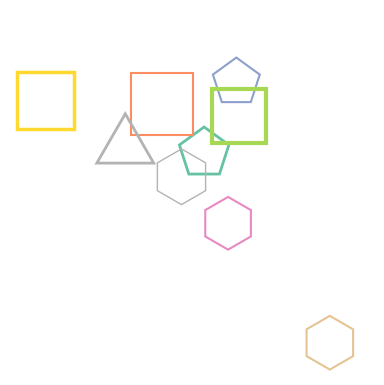[{"shape": "pentagon", "thickness": 2, "radius": 0.34, "center": [0.53, 0.603]}, {"shape": "square", "thickness": 1.5, "radius": 0.4, "center": [0.422, 0.731]}, {"shape": "pentagon", "thickness": 1.5, "radius": 0.32, "center": [0.614, 0.787]}, {"shape": "hexagon", "thickness": 1.5, "radius": 0.34, "center": [0.592, 0.42]}, {"shape": "square", "thickness": 3, "radius": 0.35, "center": [0.621, 0.699]}, {"shape": "square", "thickness": 2.5, "radius": 0.37, "center": [0.119, 0.739]}, {"shape": "hexagon", "thickness": 1.5, "radius": 0.35, "center": [0.857, 0.11]}, {"shape": "triangle", "thickness": 2, "radius": 0.43, "center": [0.325, 0.619]}, {"shape": "hexagon", "thickness": 1, "radius": 0.36, "center": [0.471, 0.541]}]